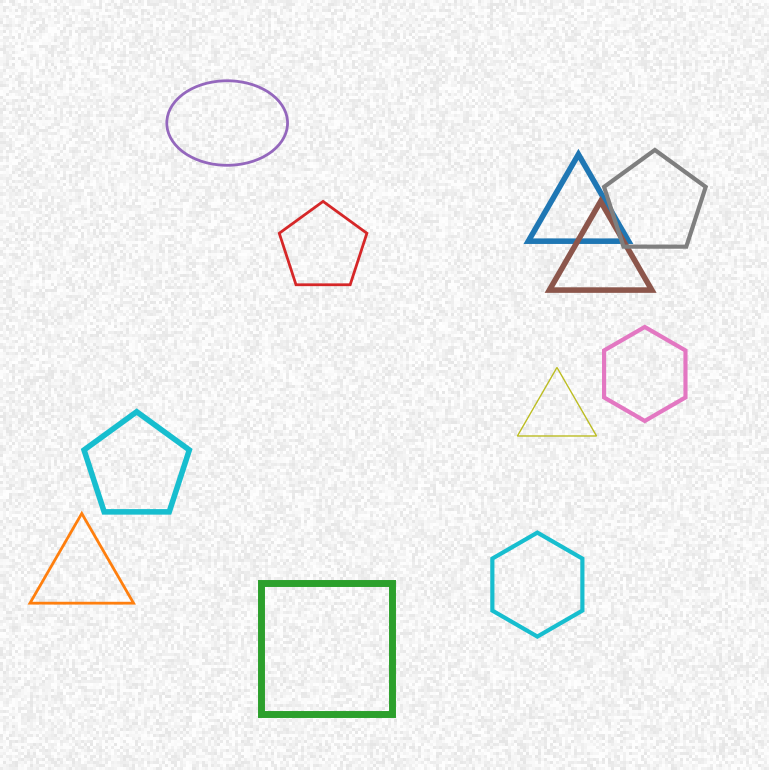[{"shape": "triangle", "thickness": 2, "radius": 0.38, "center": [0.751, 0.724]}, {"shape": "triangle", "thickness": 1, "radius": 0.39, "center": [0.106, 0.255]}, {"shape": "square", "thickness": 2.5, "radius": 0.43, "center": [0.424, 0.158]}, {"shape": "pentagon", "thickness": 1, "radius": 0.3, "center": [0.42, 0.679]}, {"shape": "oval", "thickness": 1, "radius": 0.39, "center": [0.295, 0.84]}, {"shape": "triangle", "thickness": 2, "radius": 0.38, "center": [0.78, 0.662]}, {"shape": "hexagon", "thickness": 1.5, "radius": 0.31, "center": [0.837, 0.514]}, {"shape": "pentagon", "thickness": 1.5, "radius": 0.35, "center": [0.85, 0.736]}, {"shape": "triangle", "thickness": 0.5, "radius": 0.3, "center": [0.723, 0.463]}, {"shape": "pentagon", "thickness": 2, "radius": 0.36, "center": [0.178, 0.393]}, {"shape": "hexagon", "thickness": 1.5, "radius": 0.34, "center": [0.698, 0.241]}]